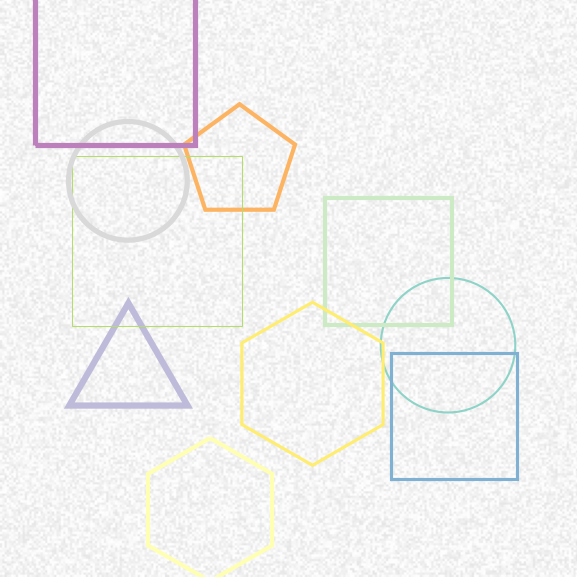[{"shape": "circle", "thickness": 1, "radius": 0.58, "center": [0.776, 0.401]}, {"shape": "hexagon", "thickness": 2, "radius": 0.62, "center": [0.364, 0.117]}, {"shape": "triangle", "thickness": 3, "radius": 0.59, "center": [0.222, 0.356]}, {"shape": "square", "thickness": 1.5, "radius": 0.54, "center": [0.786, 0.279]}, {"shape": "pentagon", "thickness": 2, "radius": 0.5, "center": [0.415, 0.718]}, {"shape": "square", "thickness": 0.5, "radius": 0.73, "center": [0.272, 0.582]}, {"shape": "circle", "thickness": 2.5, "radius": 0.51, "center": [0.221, 0.686]}, {"shape": "square", "thickness": 2.5, "radius": 0.69, "center": [0.2, 0.887]}, {"shape": "square", "thickness": 2, "radius": 0.55, "center": [0.673, 0.547]}, {"shape": "hexagon", "thickness": 1.5, "radius": 0.71, "center": [0.541, 0.335]}]